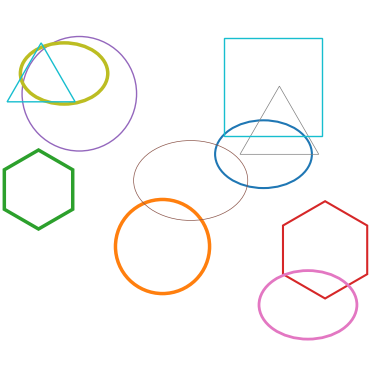[{"shape": "oval", "thickness": 1.5, "radius": 0.63, "center": [0.684, 0.599]}, {"shape": "circle", "thickness": 2.5, "radius": 0.61, "center": [0.422, 0.36]}, {"shape": "hexagon", "thickness": 2.5, "radius": 0.51, "center": [0.1, 0.508]}, {"shape": "hexagon", "thickness": 1.5, "radius": 0.63, "center": [0.844, 0.351]}, {"shape": "circle", "thickness": 1, "radius": 0.74, "center": [0.206, 0.756]}, {"shape": "oval", "thickness": 0.5, "radius": 0.74, "center": [0.495, 0.531]}, {"shape": "oval", "thickness": 2, "radius": 0.64, "center": [0.8, 0.208]}, {"shape": "triangle", "thickness": 0.5, "radius": 0.59, "center": [0.726, 0.658]}, {"shape": "oval", "thickness": 2.5, "radius": 0.57, "center": [0.166, 0.809]}, {"shape": "square", "thickness": 1, "radius": 0.64, "center": [0.709, 0.774]}, {"shape": "triangle", "thickness": 1, "radius": 0.51, "center": [0.107, 0.787]}]